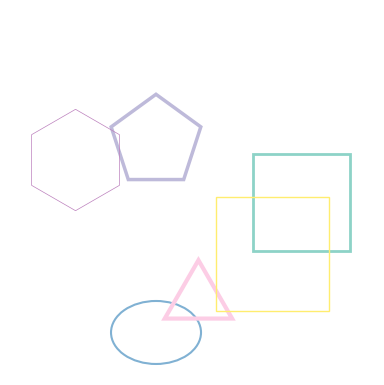[{"shape": "square", "thickness": 2, "radius": 0.63, "center": [0.783, 0.474]}, {"shape": "pentagon", "thickness": 2.5, "radius": 0.61, "center": [0.405, 0.633]}, {"shape": "oval", "thickness": 1.5, "radius": 0.58, "center": [0.405, 0.136]}, {"shape": "triangle", "thickness": 3, "radius": 0.51, "center": [0.515, 0.223]}, {"shape": "hexagon", "thickness": 0.5, "radius": 0.66, "center": [0.196, 0.584]}, {"shape": "square", "thickness": 1, "radius": 0.74, "center": [0.708, 0.34]}]